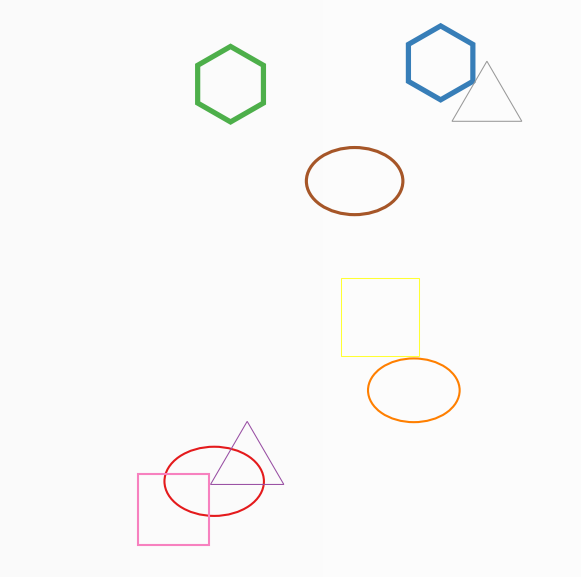[{"shape": "oval", "thickness": 1, "radius": 0.43, "center": [0.368, 0.166]}, {"shape": "hexagon", "thickness": 2.5, "radius": 0.32, "center": [0.758, 0.89]}, {"shape": "hexagon", "thickness": 2.5, "radius": 0.33, "center": [0.397, 0.853]}, {"shape": "triangle", "thickness": 0.5, "radius": 0.36, "center": [0.425, 0.197]}, {"shape": "oval", "thickness": 1, "radius": 0.39, "center": [0.712, 0.323]}, {"shape": "square", "thickness": 0.5, "radius": 0.34, "center": [0.654, 0.45]}, {"shape": "oval", "thickness": 1.5, "radius": 0.42, "center": [0.61, 0.686]}, {"shape": "square", "thickness": 1, "radius": 0.31, "center": [0.298, 0.117]}, {"shape": "triangle", "thickness": 0.5, "radius": 0.35, "center": [0.838, 0.824]}]